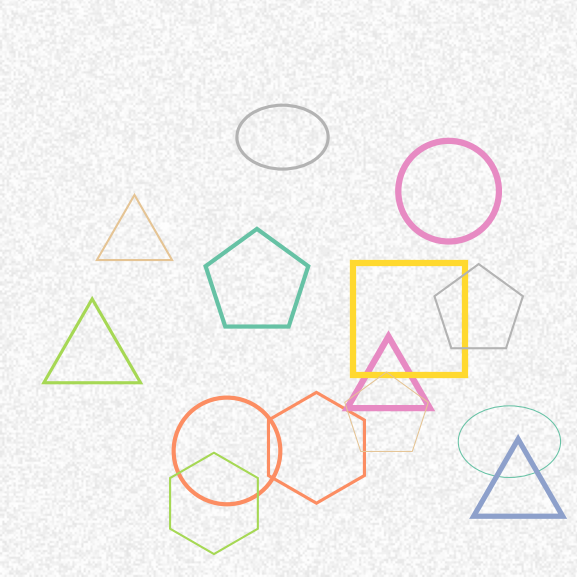[{"shape": "pentagon", "thickness": 2, "radius": 0.47, "center": [0.445, 0.509]}, {"shape": "oval", "thickness": 0.5, "radius": 0.44, "center": [0.882, 0.234]}, {"shape": "hexagon", "thickness": 1.5, "radius": 0.48, "center": [0.548, 0.224]}, {"shape": "circle", "thickness": 2, "radius": 0.46, "center": [0.393, 0.218]}, {"shape": "triangle", "thickness": 2.5, "radius": 0.45, "center": [0.897, 0.15]}, {"shape": "circle", "thickness": 3, "radius": 0.44, "center": [0.777, 0.668]}, {"shape": "triangle", "thickness": 3, "radius": 0.41, "center": [0.673, 0.334]}, {"shape": "triangle", "thickness": 1.5, "radius": 0.48, "center": [0.16, 0.385]}, {"shape": "hexagon", "thickness": 1, "radius": 0.44, "center": [0.37, 0.127]}, {"shape": "square", "thickness": 3, "radius": 0.48, "center": [0.708, 0.447]}, {"shape": "pentagon", "thickness": 0.5, "radius": 0.38, "center": [0.669, 0.279]}, {"shape": "triangle", "thickness": 1, "radius": 0.38, "center": [0.233, 0.586]}, {"shape": "oval", "thickness": 1.5, "radius": 0.4, "center": [0.489, 0.762]}, {"shape": "pentagon", "thickness": 1, "radius": 0.4, "center": [0.829, 0.461]}]